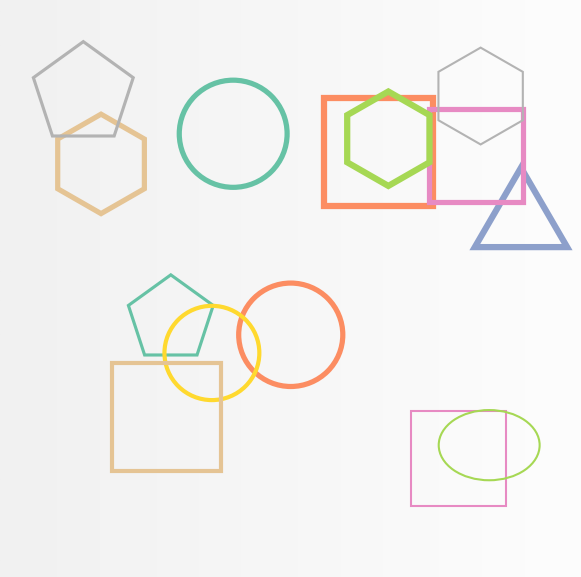[{"shape": "circle", "thickness": 2.5, "radius": 0.46, "center": [0.401, 0.768]}, {"shape": "pentagon", "thickness": 1.5, "radius": 0.38, "center": [0.294, 0.446]}, {"shape": "circle", "thickness": 2.5, "radius": 0.45, "center": [0.5, 0.419]}, {"shape": "square", "thickness": 3, "radius": 0.47, "center": [0.651, 0.736]}, {"shape": "triangle", "thickness": 3, "radius": 0.46, "center": [0.896, 0.617]}, {"shape": "square", "thickness": 2.5, "radius": 0.4, "center": [0.819, 0.73]}, {"shape": "square", "thickness": 1, "radius": 0.41, "center": [0.788, 0.205]}, {"shape": "hexagon", "thickness": 3, "radius": 0.41, "center": [0.668, 0.759]}, {"shape": "oval", "thickness": 1, "radius": 0.43, "center": [0.842, 0.228]}, {"shape": "circle", "thickness": 2, "radius": 0.41, "center": [0.365, 0.388]}, {"shape": "hexagon", "thickness": 2.5, "radius": 0.43, "center": [0.174, 0.715]}, {"shape": "square", "thickness": 2, "radius": 0.47, "center": [0.287, 0.277]}, {"shape": "pentagon", "thickness": 1.5, "radius": 0.45, "center": [0.143, 0.837]}, {"shape": "hexagon", "thickness": 1, "radius": 0.42, "center": [0.827, 0.833]}]